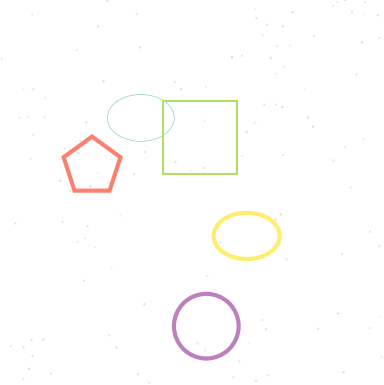[{"shape": "oval", "thickness": 0.5, "radius": 0.43, "center": [0.366, 0.694]}, {"shape": "pentagon", "thickness": 3, "radius": 0.39, "center": [0.239, 0.568]}, {"shape": "square", "thickness": 1.5, "radius": 0.48, "center": [0.52, 0.643]}, {"shape": "circle", "thickness": 3, "radius": 0.42, "center": [0.536, 0.153]}, {"shape": "oval", "thickness": 3, "radius": 0.43, "center": [0.641, 0.387]}]